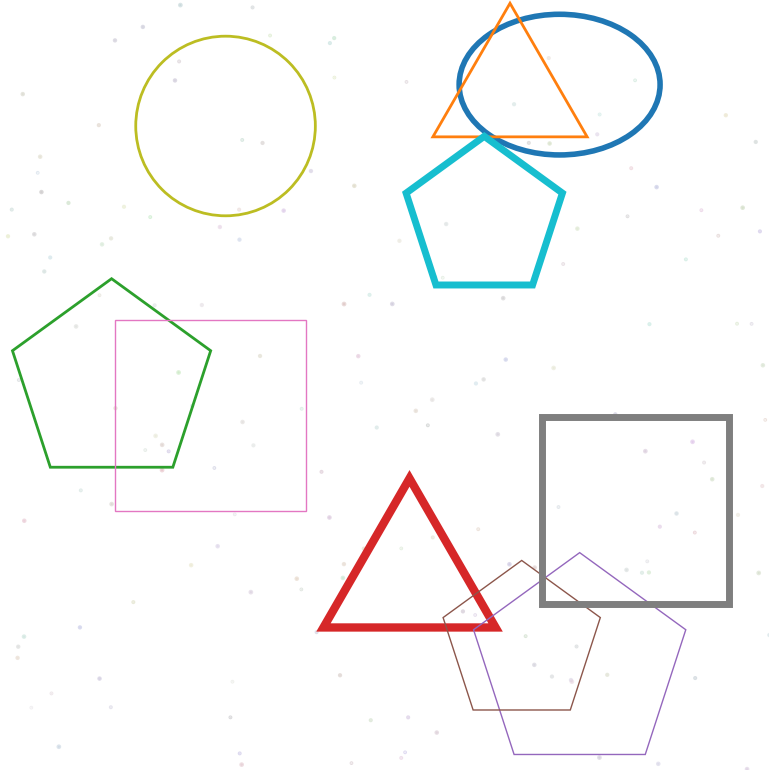[{"shape": "oval", "thickness": 2, "radius": 0.65, "center": [0.727, 0.89]}, {"shape": "triangle", "thickness": 1, "radius": 0.58, "center": [0.662, 0.88]}, {"shape": "pentagon", "thickness": 1, "radius": 0.68, "center": [0.145, 0.503]}, {"shape": "triangle", "thickness": 3, "radius": 0.65, "center": [0.532, 0.25]}, {"shape": "pentagon", "thickness": 0.5, "radius": 0.72, "center": [0.753, 0.137]}, {"shape": "pentagon", "thickness": 0.5, "radius": 0.54, "center": [0.678, 0.165]}, {"shape": "square", "thickness": 0.5, "radius": 0.62, "center": [0.273, 0.461]}, {"shape": "square", "thickness": 2.5, "radius": 0.61, "center": [0.825, 0.337]}, {"shape": "circle", "thickness": 1, "radius": 0.58, "center": [0.293, 0.836]}, {"shape": "pentagon", "thickness": 2.5, "radius": 0.53, "center": [0.629, 0.716]}]